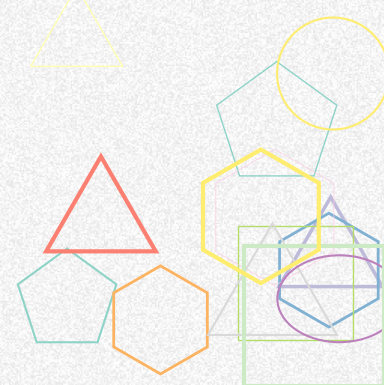[{"shape": "pentagon", "thickness": 1, "radius": 0.82, "center": [0.719, 0.676]}, {"shape": "pentagon", "thickness": 1.5, "radius": 0.67, "center": [0.174, 0.22]}, {"shape": "triangle", "thickness": 1, "radius": 0.69, "center": [0.199, 0.897]}, {"shape": "triangle", "thickness": 2.5, "radius": 0.77, "center": [0.859, 0.333]}, {"shape": "triangle", "thickness": 3, "radius": 0.82, "center": [0.262, 0.429]}, {"shape": "hexagon", "thickness": 2, "radius": 0.74, "center": [0.854, 0.298]}, {"shape": "hexagon", "thickness": 2, "radius": 0.7, "center": [0.417, 0.169]}, {"shape": "square", "thickness": 1, "radius": 0.74, "center": [0.767, 0.265]}, {"shape": "hexagon", "thickness": 0.5, "radius": 0.89, "center": [0.714, 0.435]}, {"shape": "triangle", "thickness": 1.5, "radius": 0.97, "center": [0.708, 0.226]}, {"shape": "oval", "thickness": 1.5, "radius": 0.81, "center": [0.882, 0.224]}, {"shape": "square", "thickness": 3, "radius": 0.91, "center": [0.816, 0.179]}, {"shape": "circle", "thickness": 1.5, "radius": 0.73, "center": [0.865, 0.809]}, {"shape": "hexagon", "thickness": 3, "radius": 0.87, "center": [0.678, 0.438]}]